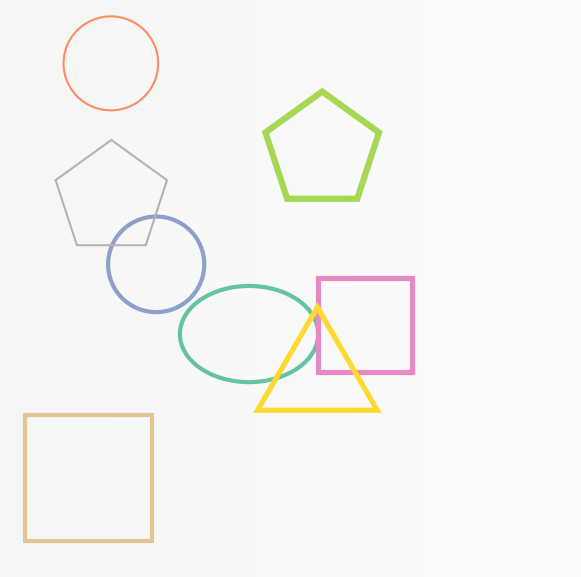[{"shape": "oval", "thickness": 2, "radius": 0.59, "center": [0.428, 0.421]}, {"shape": "circle", "thickness": 1, "radius": 0.41, "center": [0.191, 0.889]}, {"shape": "circle", "thickness": 2, "radius": 0.41, "center": [0.269, 0.541]}, {"shape": "square", "thickness": 2.5, "radius": 0.4, "center": [0.629, 0.436]}, {"shape": "pentagon", "thickness": 3, "radius": 0.51, "center": [0.554, 0.738]}, {"shape": "triangle", "thickness": 2.5, "radius": 0.59, "center": [0.546, 0.348]}, {"shape": "square", "thickness": 2, "radius": 0.55, "center": [0.153, 0.171]}, {"shape": "pentagon", "thickness": 1, "radius": 0.5, "center": [0.192, 0.656]}]